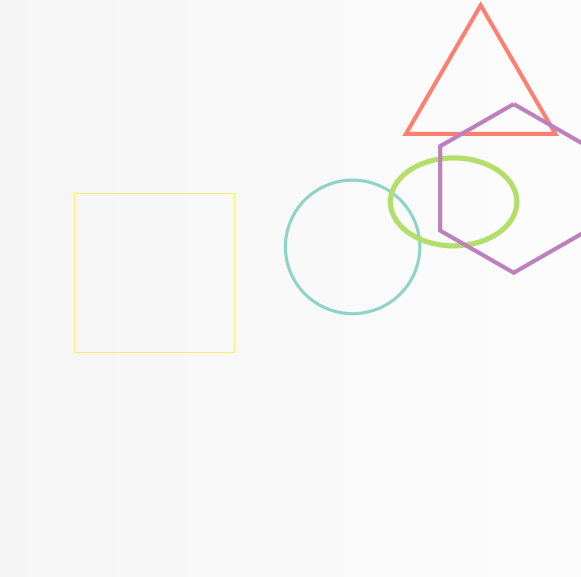[{"shape": "circle", "thickness": 1.5, "radius": 0.58, "center": [0.607, 0.572]}, {"shape": "triangle", "thickness": 2, "radius": 0.74, "center": [0.827, 0.842]}, {"shape": "oval", "thickness": 2.5, "radius": 0.54, "center": [0.78, 0.65]}, {"shape": "hexagon", "thickness": 2, "radius": 0.73, "center": [0.884, 0.673]}, {"shape": "square", "thickness": 0.5, "radius": 0.69, "center": [0.265, 0.527]}]